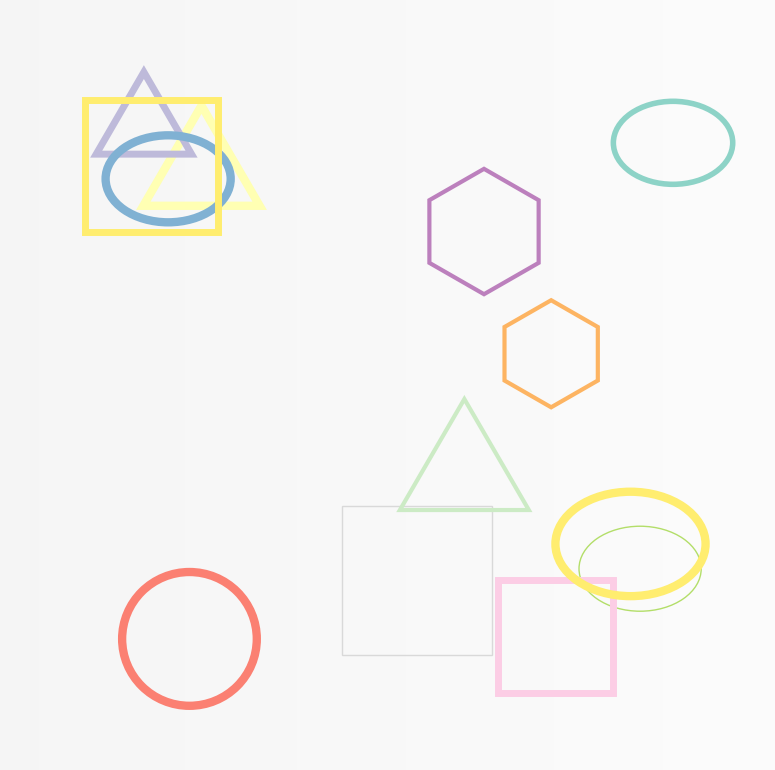[{"shape": "oval", "thickness": 2, "radius": 0.39, "center": [0.868, 0.815]}, {"shape": "triangle", "thickness": 3, "radius": 0.43, "center": [0.26, 0.776]}, {"shape": "triangle", "thickness": 2.5, "radius": 0.36, "center": [0.186, 0.835]}, {"shape": "circle", "thickness": 3, "radius": 0.43, "center": [0.244, 0.17]}, {"shape": "oval", "thickness": 3, "radius": 0.4, "center": [0.217, 0.768]}, {"shape": "hexagon", "thickness": 1.5, "radius": 0.35, "center": [0.711, 0.541]}, {"shape": "oval", "thickness": 0.5, "radius": 0.39, "center": [0.826, 0.261]}, {"shape": "square", "thickness": 2.5, "radius": 0.37, "center": [0.717, 0.173]}, {"shape": "square", "thickness": 0.5, "radius": 0.48, "center": [0.538, 0.246]}, {"shape": "hexagon", "thickness": 1.5, "radius": 0.41, "center": [0.625, 0.699]}, {"shape": "triangle", "thickness": 1.5, "radius": 0.48, "center": [0.599, 0.386]}, {"shape": "oval", "thickness": 3, "radius": 0.48, "center": [0.814, 0.294]}, {"shape": "square", "thickness": 2.5, "radius": 0.43, "center": [0.196, 0.784]}]